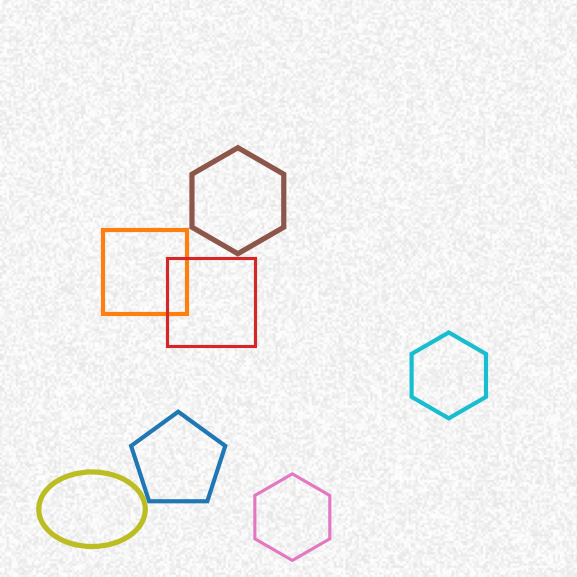[{"shape": "pentagon", "thickness": 2, "radius": 0.43, "center": [0.309, 0.2]}, {"shape": "square", "thickness": 2, "radius": 0.36, "center": [0.252, 0.528]}, {"shape": "square", "thickness": 1.5, "radius": 0.38, "center": [0.366, 0.476]}, {"shape": "hexagon", "thickness": 2.5, "radius": 0.46, "center": [0.412, 0.652]}, {"shape": "hexagon", "thickness": 1.5, "radius": 0.37, "center": [0.506, 0.104]}, {"shape": "oval", "thickness": 2.5, "radius": 0.46, "center": [0.159, 0.117]}, {"shape": "hexagon", "thickness": 2, "radius": 0.37, "center": [0.777, 0.349]}]